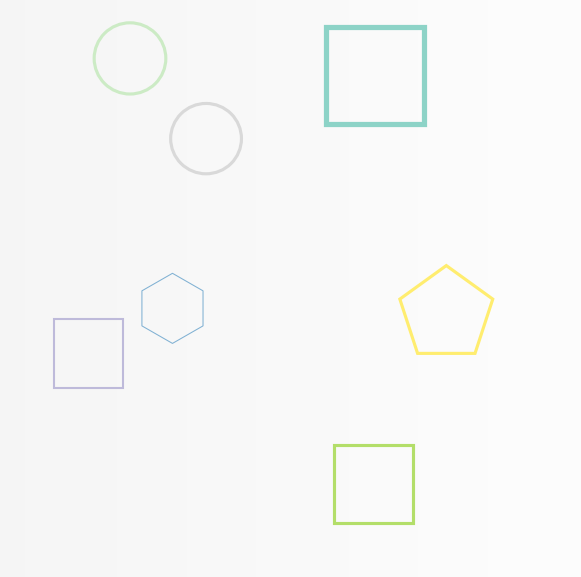[{"shape": "square", "thickness": 2.5, "radius": 0.42, "center": [0.645, 0.868]}, {"shape": "square", "thickness": 1, "radius": 0.3, "center": [0.152, 0.387]}, {"shape": "hexagon", "thickness": 0.5, "radius": 0.3, "center": [0.297, 0.465]}, {"shape": "square", "thickness": 1.5, "radius": 0.34, "center": [0.642, 0.161]}, {"shape": "circle", "thickness": 1.5, "radius": 0.3, "center": [0.355, 0.759]}, {"shape": "circle", "thickness": 1.5, "radius": 0.31, "center": [0.224, 0.898]}, {"shape": "pentagon", "thickness": 1.5, "radius": 0.42, "center": [0.768, 0.455]}]